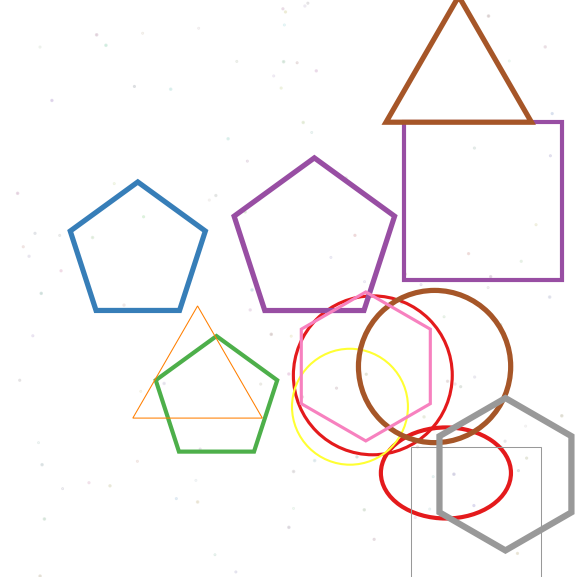[{"shape": "circle", "thickness": 1.5, "radius": 0.69, "center": [0.646, 0.349]}, {"shape": "oval", "thickness": 2, "radius": 0.56, "center": [0.772, 0.18]}, {"shape": "pentagon", "thickness": 2.5, "radius": 0.61, "center": [0.239, 0.561]}, {"shape": "pentagon", "thickness": 2, "radius": 0.55, "center": [0.375, 0.307]}, {"shape": "pentagon", "thickness": 2.5, "radius": 0.73, "center": [0.544, 0.58]}, {"shape": "square", "thickness": 2, "radius": 0.68, "center": [0.837, 0.651]}, {"shape": "triangle", "thickness": 0.5, "radius": 0.65, "center": [0.342, 0.34]}, {"shape": "circle", "thickness": 1, "radius": 0.5, "center": [0.606, 0.295]}, {"shape": "triangle", "thickness": 2.5, "radius": 0.73, "center": [0.794, 0.86]}, {"shape": "circle", "thickness": 2.5, "radius": 0.66, "center": [0.752, 0.364]}, {"shape": "hexagon", "thickness": 1.5, "radius": 0.64, "center": [0.633, 0.365]}, {"shape": "square", "thickness": 0.5, "radius": 0.57, "center": [0.824, 0.112]}, {"shape": "hexagon", "thickness": 3, "radius": 0.66, "center": [0.875, 0.178]}]